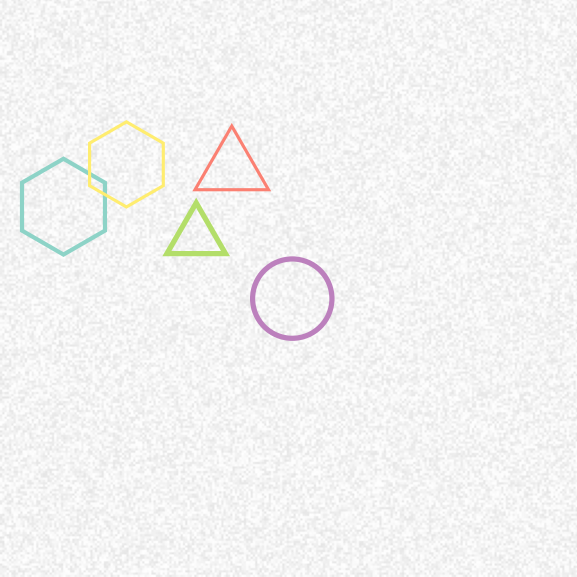[{"shape": "hexagon", "thickness": 2, "radius": 0.41, "center": [0.11, 0.641]}, {"shape": "triangle", "thickness": 1.5, "radius": 0.37, "center": [0.401, 0.707]}, {"shape": "triangle", "thickness": 2.5, "radius": 0.29, "center": [0.34, 0.589]}, {"shape": "circle", "thickness": 2.5, "radius": 0.34, "center": [0.506, 0.482]}, {"shape": "hexagon", "thickness": 1.5, "radius": 0.37, "center": [0.219, 0.714]}]